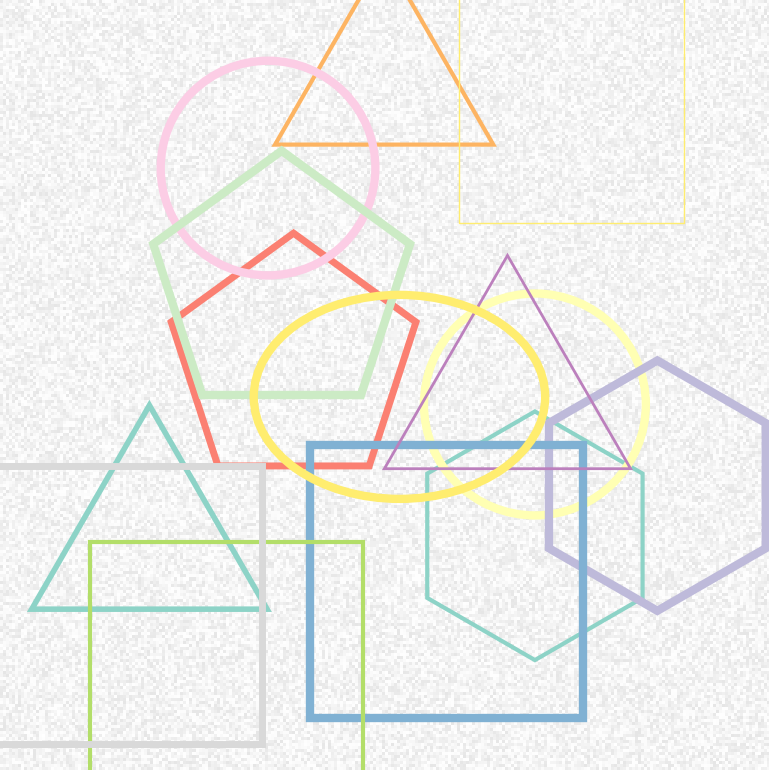[{"shape": "hexagon", "thickness": 1.5, "radius": 0.81, "center": [0.695, 0.304]}, {"shape": "triangle", "thickness": 2, "radius": 0.88, "center": [0.194, 0.297]}, {"shape": "circle", "thickness": 3, "radius": 0.72, "center": [0.695, 0.475]}, {"shape": "hexagon", "thickness": 3, "radius": 0.81, "center": [0.854, 0.369]}, {"shape": "pentagon", "thickness": 2.5, "radius": 0.84, "center": [0.381, 0.53]}, {"shape": "square", "thickness": 3, "radius": 0.89, "center": [0.58, 0.245]}, {"shape": "triangle", "thickness": 1.5, "radius": 0.82, "center": [0.499, 0.894]}, {"shape": "square", "thickness": 1.5, "radius": 0.89, "center": [0.294, 0.119]}, {"shape": "circle", "thickness": 3, "radius": 0.7, "center": [0.348, 0.782]}, {"shape": "square", "thickness": 2.5, "radius": 0.9, "center": [0.16, 0.214]}, {"shape": "triangle", "thickness": 1, "radius": 0.92, "center": [0.659, 0.484]}, {"shape": "pentagon", "thickness": 3, "radius": 0.88, "center": [0.366, 0.629]}, {"shape": "square", "thickness": 0.5, "radius": 0.73, "center": [0.742, 0.857]}, {"shape": "oval", "thickness": 3, "radius": 0.95, "center": [0.519, 0.485]}]